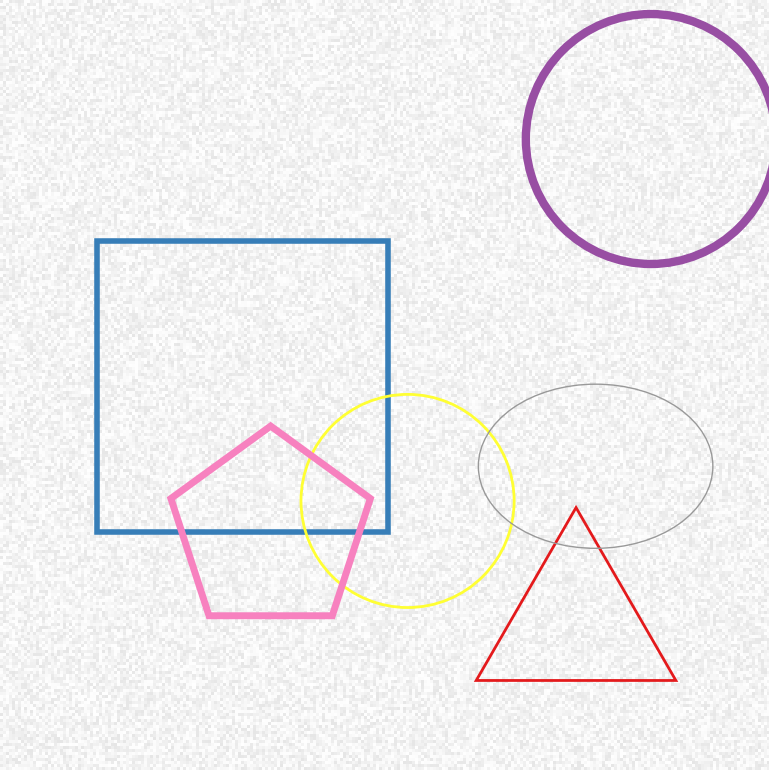[{"shape": "triangle", "thickness": 1, "radius": 0.75, "center": [0.748, 0.191]}, {"shape": "square", "thickness": 2, "radius": 0.95, "center": [0.315, 0.498]}, {"shape": "circle", "thickness": 3, "radius": 0.81, "center": [0.845, 0.819]}, {"shape": "circle", "thickness": 1, "radius": 0.69, "center": [0.529, 0.349]}, {"shape": "pentagon", "thickness": 2.5, "radius": 0.68, "center": [0.351, 0.31]}, {"shape": "oval", "thickness": 0.5, "radius": 0.76, "center": [0.774, 0.394]}]